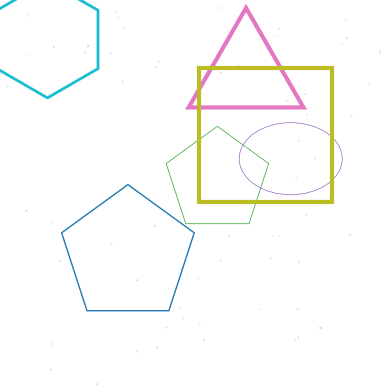[{"shape": "pentagon", "thickness": 1, "radius": 0.91, "center": [0.332, 0.339]}, {"shape": "pentagon", "thickness": 0.5, "radius": 0.7, "center": [0.565, 0.532]}, {"shape": "oval", "thickness": 0.5, "radius": 0.67, "center": [0.755, 0.588]}, {"shape": "triangle", "thickness": 3, "radius": 0.86, "center": [0.639, 0.807]}, {"shape": "square", "thickness": 3, "radius": 0.87, "center": [0.689, 0.65]}, {"shape": "hexagon", "thickness": 2, "radius": 0.76, "center": [0.123, 0.897]}]